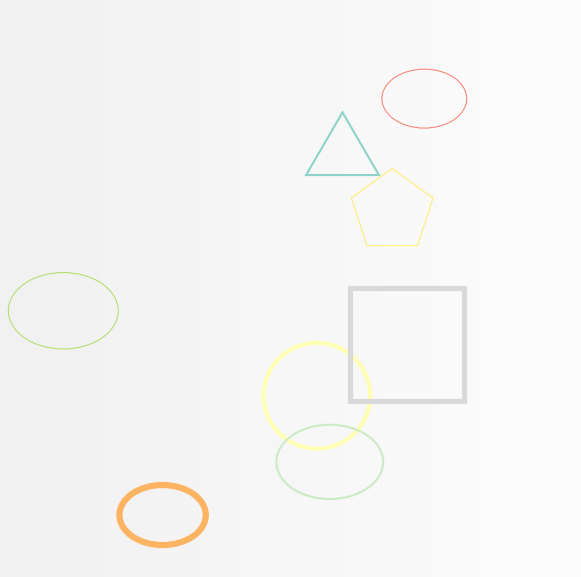[{"shape": "triangle", "thickness": 1, "radius": 0.36, "center": [0.589, 0.732]}, {"shape": "circle", "thickness": 2, "radius": 0.46, "center": [0.545, 0.314]}, {"shape": "oval", "thickness": 0.5, "radius": 0.36, "center": [0.73, 0.828]}, {"shape": "oval", "thickness": 3, "radius": 0.37, "center": [0.28, 0.107]}, {"shape": "oval", "thickness": 0.5, "radius": 0.47, "center": [0.109, 0.461]}, {"shape": "square", "thickness": 2.5, "radius": 0.49, "center": [0.7, 0.403]}, {"shape": "oval", "thickness": 1, "radius": 0.46, "center": [0.567, 0.199]}, {"shape": "pentagon", "thickness": 0.5, "radius": 0.37, "center": [0.675, 0.633]}]